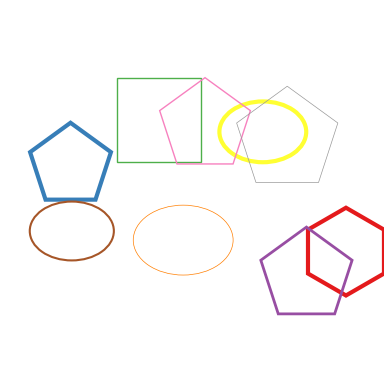[{"shape": "hexagon", "thickness": 3, "radius": 0.57, "center": [0.899, 0.346]}, {"shape": "pentagon", "thickness": 3, "radius": 0.55, "center": [0.183, 0.571]}, {"shape": "square", "thickness": 1, "radius": 0.55, "center": [0.413, 0.688]}, {"shape": "pentagon", "thickness": 2, "radius": 0.62, "center": [0.796, 0.286]}, {"shape": "oval", "thickness": 0.5, "radius": 0.65, "center": [0.476, 0.376]}, {"shape": "oval", "thickness": 3, "radius": 0.56, "center": [0.683, 0.658]}, {"shape": "oval", "thickness": 1.5, "radius": 0.55, "center": [0.187, 0.4]}, {"shape": "pentagon", "thickness": 1, "radius": 0.62, "center": [0.533, 0.674]}, {"shape": "pentagon", "thickness": 0.5, "radius": 0.69, "center": [0.746, 0.638]}]